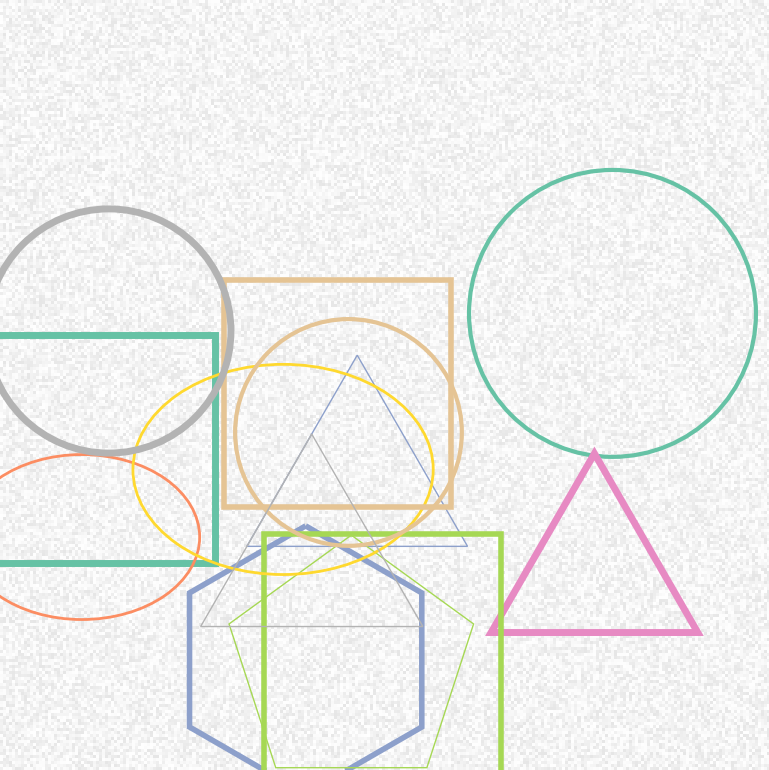[{"shape": "circle", "thickness": 1.5, "radius": 0.93, "center": [0.795, 0.593]}, {"shape": "square", "thickness": 2.5, "radius": 0.74, "center": [0.131, 0.417]}, {"shape": "oval", "thickness": 1, "radius": 0.77, "center": [0.106, 0.303]}, {"shape": "hexagon", "thickness": 2, "radius": 0.87, "center": [0.397, 0.143]}, {"shape": "triangle", "thickness": 0.5, "radius": 0.83, "center": [0.464, 0.373]}, {"shape": "triangle", "thickness": 2.5, "radius": 0.77, "center": [0.772, 0.256]}, {"shape": "square", "thickness": 2, "radius": 0.77, "center": [0.497, 0.152]}, {"shape": "pentagon", "thickness": 0.5, "radius": 0.83, "center": [0.456, 0.138]}, {"shape": "oval", "thickness": 1, "radius": 0.97, "center": [0.368, 0.39]}, {"shape": "square", "thickness": 2, "radius": 0.74, "center": [0.439, 0.489]}, {"shape": "circle", "thickness": 1.5, "radius": 0.74, "center": [0.453, 0.438]}, {"shape": "triangle", "thickness": 0.5, "radius": 0.83, "center": [0.405, 0.27]}, {"shape": "circle", "thickness": 2.5, "radius": 0.79, "center": [0.141, 0.57]}]